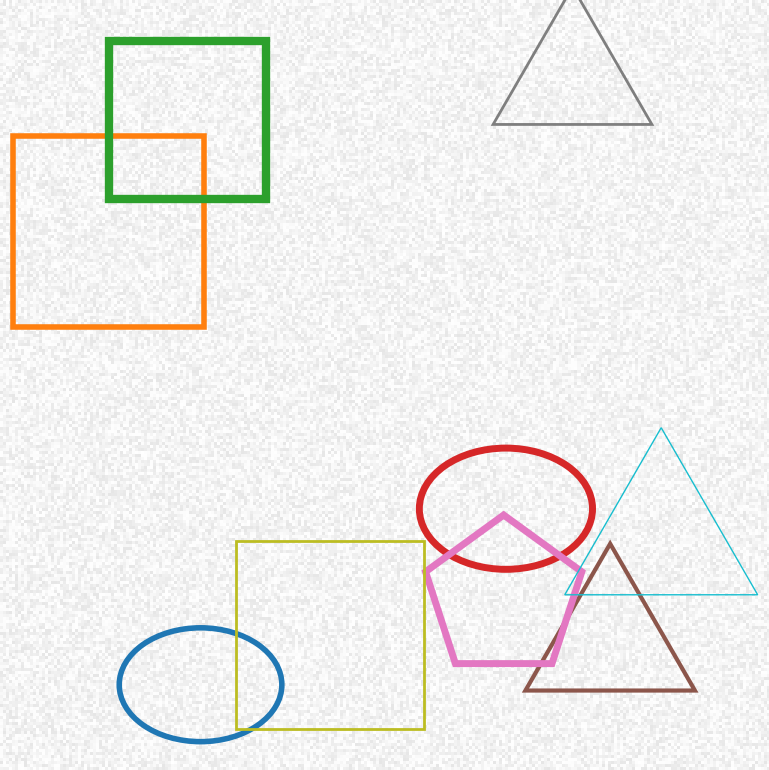[{"shape": "oval", "thickness": 2, "radius": 0.53, "center": [0.26, 0.111]}, {"shape": "square", "thickness": 2, "radius": 0.62, "center": [0.141, 0.699]}, {"shape": "square", "thickness": 3, "radius": 0.51, "center": [0.244, 0.844]}, {"shape": "oval", "thickness": 2.5, "radius": 0.56, "center": [0.657, 0.339]}, {"shape": "triangle", "thickness": 1.5, "radius": 0.64, "center": [0.792, 0.167]}, {"shape": "pentagon", "thickness": 2.5, "radius": 0.53, "center": [0.654, 0.224]}, {"shape": "triangle", "thickness": 1, "radius": 0.6, "center": [0.744, 0.898]}, {"shape": "square", "thickness": 1, "radius": 0.61, "center": [0.429, 0.175]}, {"shape": "triangle", "thickness": 0.5, "radius": 0.72, "center": [0.859, 0.3]}]